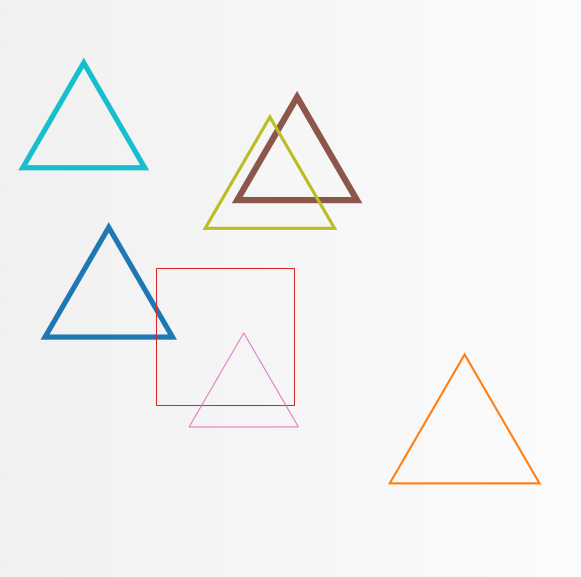[{"shape": "triangle", "thickness": 2.5, "radius": 0.63, "center": [0.187, 0.479]}, {"shape": "triangle", "thickness": 1, "radius": 0.74, "center": [0.799, 0.237]}, {"shape": "square", "thickness": 0.5, "radius": 0.59, "center": [0.387, 0.416]}, {"shape": "triangle", "thickness": 3, "radius": 0.59, "center": [0.511, 0.712]}, {"shape": "triangle", "thickness": 0.5, "radius": 0.54, "center": [0.419, 0.314]}, {"shape": "triangle", "thickness": 1.5, "radius": 0.64, "center": [0.464, 0.668]}, {"shape": "triangle", "thickness": 2.5, "radius": 0.61, "center": [0.144, 0.769]}]